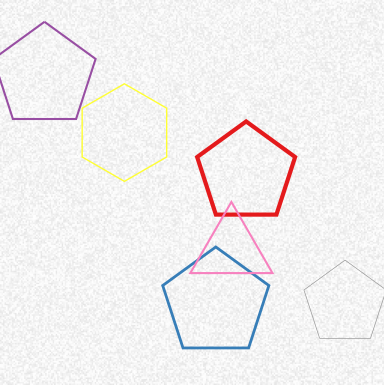[{"shape": "pentagon", "thickness": 3, "radius": 0.67, "center": [0.639, 0.551]}, {"shape": "pentagon", "thickness": 2, "radius": 0.72, "center": [0.561, 0.214]}, {"shape": "pentagon", "thickness": 1.5, "radius": 0.7, "center": [0.116, 0.804]}, {"shape": "hexagon", "thickness": 1, "radius": 0.63, "center": [0.323, 0.656]}, {"shape": "triangle", "thickness": 1.5, "radius": 0.62, "center": [0.601, 0.352]}, {"shape": "pentagon", "thickness": 0.5, "radius": 0.56, "center": [0.896, 0.212]}]